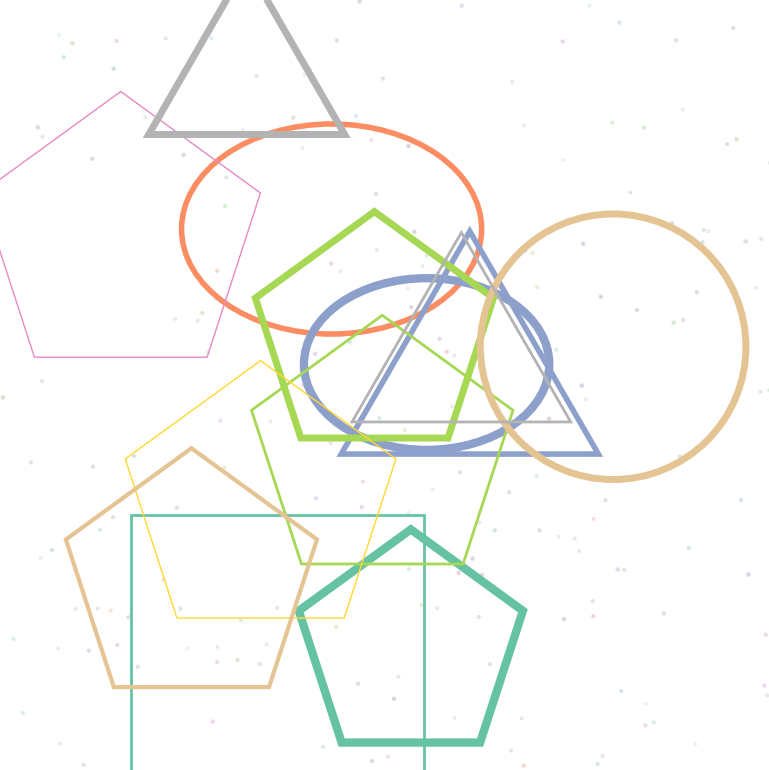[{"shape": "pentagon", "thickness": 3, "radius": 0.77, "center": [0.534, 0.159]}, {"shape": "square", "thickness": 1, "radius": 0.95, "center": [0.36, 0.141]}, {"shape": "oval", "thickness": 2, "radius": 0.97, "center": [0.431, 0.703]}, {"shape": "triangle", "thickness": 2, "radius": 0.96, "center": [0.61, 0.507]}, {"shape": "oval", "thickness": 3, "radius": 0.8, "center": [0.554, 0.527]}, {"shape": "pentagon", "thickness": 0.5, "radius": 0.95, "center": [0.157, 0.69]}, {"shape": "pentagon", "thickness": 2.5, "radius": 0.81, "center": [0.486, 0.563]}, {"shape": "pentagon", "thickness": 1, "radius": 0.89, "center": [0.496, 0.412]}, {"shape": "pentagon", "thickness": 0.5, "radius": 0.92, "center": [0.338, 0.347]}, {"shape": "circle", "thickness": 2.5, "radius": 0.86, "center": [0.796, 0.55]}, {"shape": "pentagon", "thickness": 1.5, "radius": 0.86, "center": [0.249, 0.246]}, {"shape": "triangle", "thickness": 1, "radius": 0.82, "center": [0.599, 0.534]}, {"shape": "triangle", "thickness": 2.5, "radius": 0.73, "center": [0.32, 0.899]}]